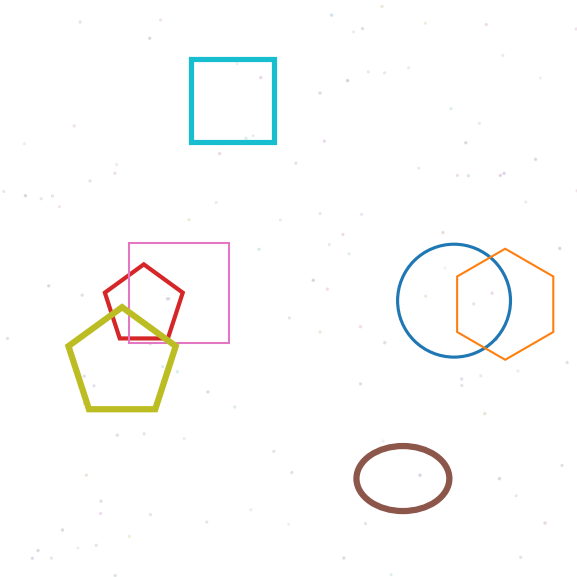[{"shape": "circle", "thickness": 1.5, "radius": 0.49, "center": [0.786, 0.479]}, {"shape": "hexagon", "thickness": 1, "radius": 0.48, "center": [0.875, 0.472]}, {"shape": "pentagon", "thickness": 2, "radius": 0.35, "center": [0.249, 0.47]}, {"shape": "oval", "thickness": 3, "radius": 0.4, "center": [0.698, 0.17]}, {"shape": "square", "thickness": 1, "radius": 0.43, "center": [0.31, 0.492]}, {"shape": "pentagon", "thickness": 3, "radius": 0.49, "center": [0.211, 0.37]}, {"shape": "square", "thickness": 2.5, "radius": 0.36, "center": [0.403, 0.826]}]